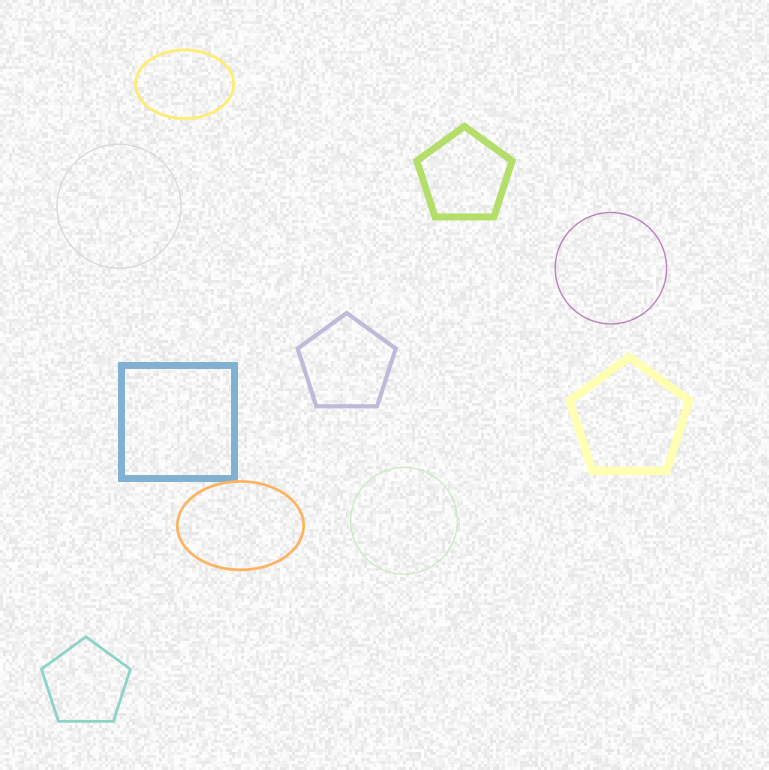[{"shape": "pentagon", "thickness": 1, "radius": 0.3, "center": [0.112, 0.112]}, {"shape": "pentagon", "thickness": 3, "radius": 0.41, "center": [0.817, 0.455]}, {"shape": "pentagon", "thickness": 1.5, "radius": 0.33, "center": [0.45, 0.527]}, {"shape": "square", "thickness": 2.5, "radius": 0.37, "center": [0.23, 0.453]}, {"shape": "oval", "thickness": 1, "radius": 0.41, "center": [0.312, 0.317]}, {"shape": "pentagon", "thickness": 2.5, "radius": 0.33, "center": [0.603, 0.771]}, {"shape": "circle", "thickness": 0.5, "radius": 0.4, "center": [0.155, 0.732]}, {"shape": "circle", "thickness": 0.5, "radius": 0.36, "center": [0.793, 0.652]}, {"shape": "circle", "thickness": 0.5, "radius": 0.35, "center": [0.525, 0.324]}, {"shape": "oval", "thickness": 1, "radius": 0.32, "center": [0.24, 0.891]}]